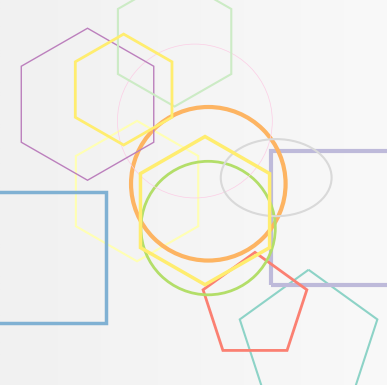[{"shape": "pentagon", "thickness": 1.5, "radius": 0.93, "center": [0.796, 0.113]}, {"shape": "hexagon", "thickness": 1.5, "radius": 0.91, "center": [0.354, 0.504]}, {"shape": "square", "thickness": 3, "radius": 0.87, "center": [0.874, 0.433]}, {"shape": "pentagon", "thickness": 2, "radius": 0.7, "center": [0.658, 0.204]}, {"shape": "square", "thickness": 2.5, "radius": 0.85, "center": [0.103, 0.331]}, {"shape": "circle", "thickness": 3, "radius": 1.0, "center": [0.538, 0.523]}, {"shape": "circle", "thickness": 2, "radius": 0.87, "center": [0.537, 0.408]}, {"shape": "circle", "thickness": 0.5, "radius": 1.0, "center": [0.503, 0.686]}, {"shape": "oval", "thickness": 1.5, "radius": 0.72, "center": [0.713, 0.539]}, {"shape": "hexagon", "thickness": 1, "radius": 0.99, "center": [0.226, 0.729]}, {"shape": "hexagon", "thickness": 1.5, "radius": 0.84, "center": [0.451, 0.892]}, {"shape": "hexagon", "thickness": 2.5, "radius": 0.96, "center": [0.529, 0.453]}, {"shape": "hexagon", "thickness": 2, "radius": 0.72, "center": [0.319, 0.767]}]